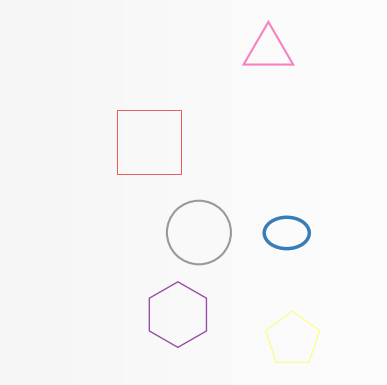[{"shape": "square", "thickness": 0.5, "radius": 0.41, "center": [0.385, 0.631]}, {"shape": "oval", "thickness": 2.5, "radius": 0.29, "center": [0.74, 0.395]}, {"shape": "hexagon", "thickness": 1, "radius": 0.43, "center": [0.459, 0.183]}, {"shape": "pentagon", "thickness": 0.5, "radius": 0.37, "center": [0.755, 0.119]}, {"shape": "triangle", "thickness": 1.5, "radius": 0.37, "center": [0.693, 0.869]}, {"shape": "circle", "thickness": 1.5, "radius": 0.41, "center": [0.513, 0.396]}]